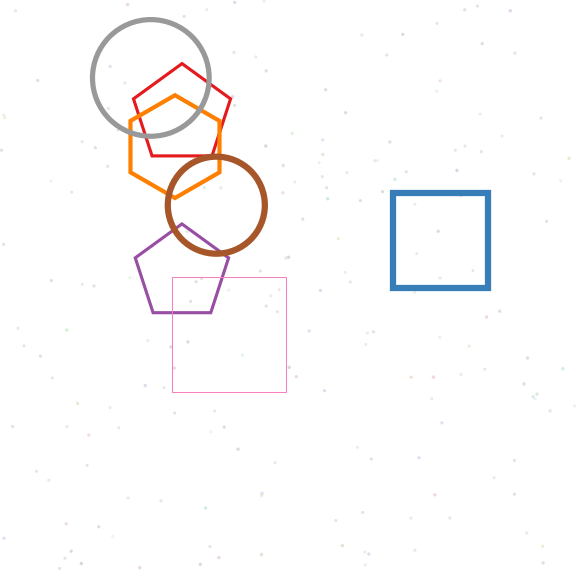[{"shape": "pentagon", "thickness": 1.5, "radius": 0.44, "center": [0.315, 0.801]}, {"shape": "square", "thickness": 3, "radius": 0.41, "center": [0.762, 0.583]}, {"shape": "pentagon", "thickness": 1.5, "radius": 0.42, "center": [0.315, 0.526]}, {"shape": "hexagon", "thickness": 2, "radius": 0.45, "center": [0.303, 0.745]}, {"shape": "circle", "thickness": 3, "radius": 0.42, "center": [0.375, 0.644]}, {"shape": "square", "thickness": 0.5, "radius": 0.5, "center": [0.396, 0.42]}, {"shape": "circle", "thickness": 2.5, "radius": 0.51, "center": [0.261, 0.864]}]